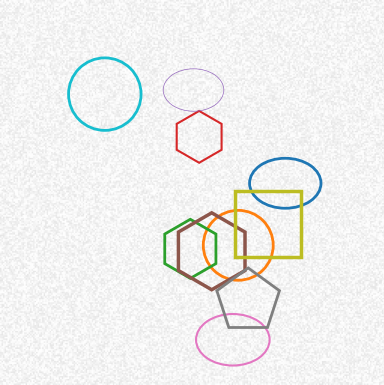[{"shape": "oval", "thickness": 2, "radius": 0.46, "center": [0.741, 0.524]}, {"shape": "circle", "thickness": 2, "radius": 0.45, "center": [0.619, 0.363]}, {"shape": "hexagon", "thickness": 2, "radius": 0.38, "center": [0.494, 0.354]}, {"shape": "hexagon", "thickness": 1.5, "radius": 0.34, "center": [0.517, 0.645]}, {"shape": "oval", "thickness": 0.5, "radius": 0.39, "center": [0.503, 0.766]}, {"shape": "hexagon", "thickness": 2.5, "radius": 0.5, "center": [0.55, 0.347]}, {"shape": "oval", "thickness": 1.5, "radius": 0.48, "center": [0.605, 0.117]}, {"shape": "pentagon", "thickness": 2, "radius": 0.43, "center": [0.645, 0.219]}, {"shape": "square", "thickness": 2.5, "radius": 0.43, "center": [0.695, 0.418]}, {"shape": "circle", "thickness": 2, "radius": 0.47, "center": [0.272, 0.755]}]